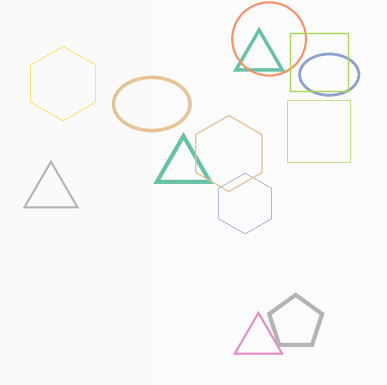[{"shape": "triangle", "thickness": 3, "radius": 0.4, "center": [0.473, 0.567]}, {"shape": "triangle", "thickness": 2.5, "radius": 0.35, "center": [0.669, 0.853]}, {"shape": "circle", "thickness": 1.5, "radius": 0.48, "center": [0.694, 0.899]}, {"shape": "oval", "thickness": 2, "radius": 0.38, "center": [0.85, 0.806]}, {"shape": "hexagon", "thickness": 0.5, "radius": 0.39, "center": [0.633, 0.471]}, {"shape": "triangle", "thickness": 1.5, "radius": 0.35, "center": [0.667, 0.117]}, {"shape": "square", "thickness": 1, "radius": 0.38, "center": [0.824, 0.839]}, {"shape": "square", "thickness": 0.5, "radius": 0.41, "center": [0.822, 0.66]}, {"shape": "hexagon", "thickness": 0.5, "radius": 0.48, "center": [0.163, 0.783]}, {"shape": "oval", "thickness": 2.5, "radius": 0.49, "center": [0.392, 0.73]}, {"shape": "hexagon", "thickness": 1, "radius": 0.49, "center": [0.59, 0.601]}, {"shape": "triangle", "thickness": 1.5, "radius": 0.39, "center": [0.132, 0.501]}, {"shape": "pentagon", "thickness": 3, "radius": 0.36, "center": [0.763, 0.162]}]